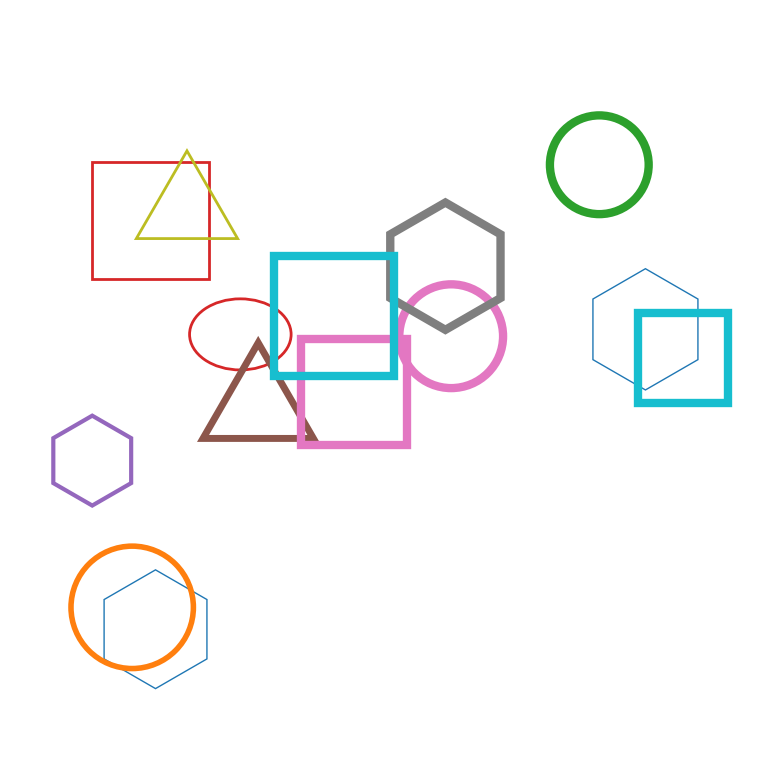[{"shape": "hexagon", "thickness": 0.5, "radius": 0.39, "center": [0.838, 0.572]}, {"shape": "hexagon", "thickness": 0.5, "radius": 0.39, "center": [0.202, 0.183]}, {"shape": "circle", "thickness": 2, "radius": 0.4, "center": [0.172, 0.211]}, {"shape": "circle", "thickness": 3, "radius": 0.32, "center": [0.778, 0.786]}, {"shape": "square", "thickness": 1, "radius": 0.38, "center": [0.195, 0.714]}, {"shape": "oval", "thickness": 1, "radius": 0.33, "center": [0.312, 0.566]}, {"shape": "hexagon", "thickness": 1.5, "radius": 0.29, "center": [0.12, 0.402]}, {"shape": "triangle", "thickness": 2.5, "radius": 0.41, "center": [0.335, 0.472]}, {"shape": "circle", "thickness": 3, "radius": 0.34, "center": [0.586, 0.563]}, {"shape": "square", "thickness": 3, "radius": 0.34, "center": [0.459, 0.491]}, {"shape": "hexagon", "thickness": 3, "radius": 0.41, "center": [0.578, 0.654]}, {"shape": "triangle", "thickness": 1, "radius": 0.38, "center": [0.243, 0.728]}, {"shape": "square", "thickness": 3, "radius": 0.39, "center": [0.434, 0.589]}, {"shape": "square", "thickness": 3, "radius": 0.29, "center": [0.886, 0.535]}]